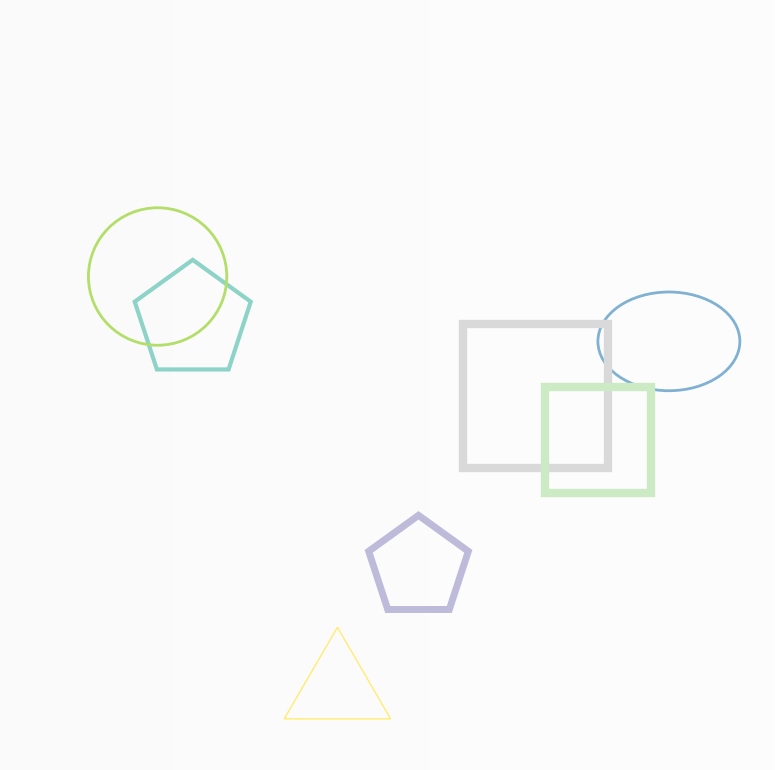[{"shape": "pentagon", "thickness": 1.5, "radius": 0.39, "center": [0.249, 0.584]}, {"shape": "pentagon", "thickness": 2.5, "radius": 0.34, "center": [0.54, 0.263]}, {"shape": "oval", "thickness": 1, "radius": 0.46, "center": [0.863, 0.557]}, {"shape": "circle", "thickness": 1, "radius": 0.45, "center": [0.203, 0.641]}, {"shape": "square", "thickness": 3, "radius": 0.47, "center": [0.691, 0.485]}, {"shape": "square", "thickness": 3, "radius": 0.34, "center": [0.772, 0.428]}, {"shape": "triangle", "thickness": 0.5, "radius": 0.4, "center": [0.435, 0.106]}]